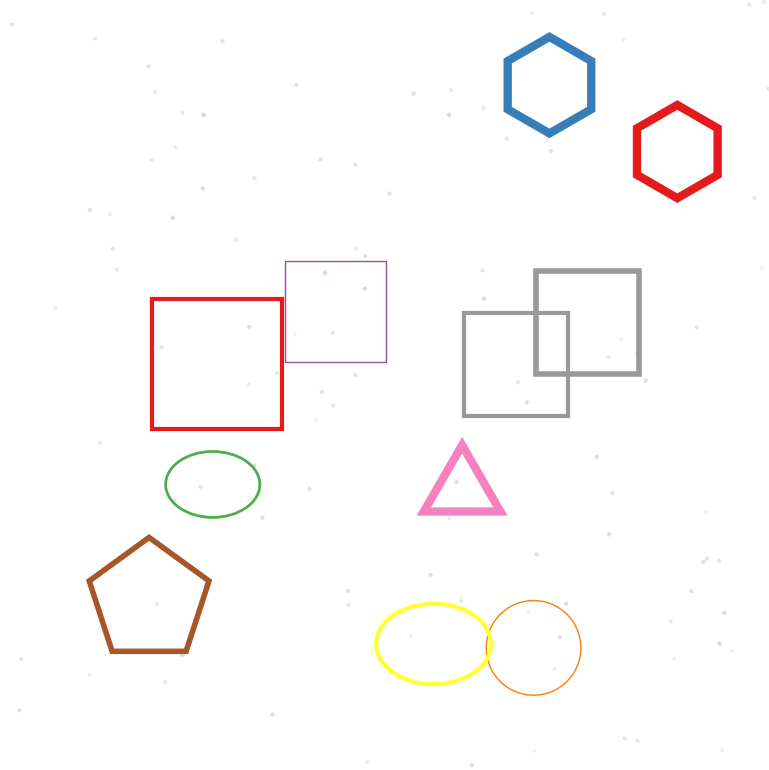[{"shape": "hexagon", "thickness": 3, "radius": 0.3, "center": [0.88, 0.803]}, {"shape": "square", "thickness": 1.5, "radius": 0.42, "center": [0.282, 0.527]}, {"shape": "hexagon", "thickness": 3, "radius": 0.31, "center": [0.714, 0.889]}, {"shape": "oval", "thickness": 1, "radius": 0.31, "center": [0.276, 0.371]}, {"shape": "square", "thickness": 0.5, "radius": 0.33, "center": [0.436, 0.595]}, {"shape": "circle", "thickness": 0.5, "radius": 0.31, "center": [0.693, 0.159]}, {"shape": "oval", "thickness": 1.5, "radius": 0.37, "center": [0.563, 0.164]}, {"shape": "pentagon", "thickness": 2, "radius": 0.41, "center": [0.194, 0.22]}, {"shape": "triangle", "thickness": 3, "radius": 0.29, "center": [0.6, 0.364]}, {"shape": "square", "thickness": 1.5, "radius": 0.34, "center": [0.67, 0.527]}, {"shape": "square", "thickness": 2, "radius": 0.33, "center": [0.763, 0.581]}]